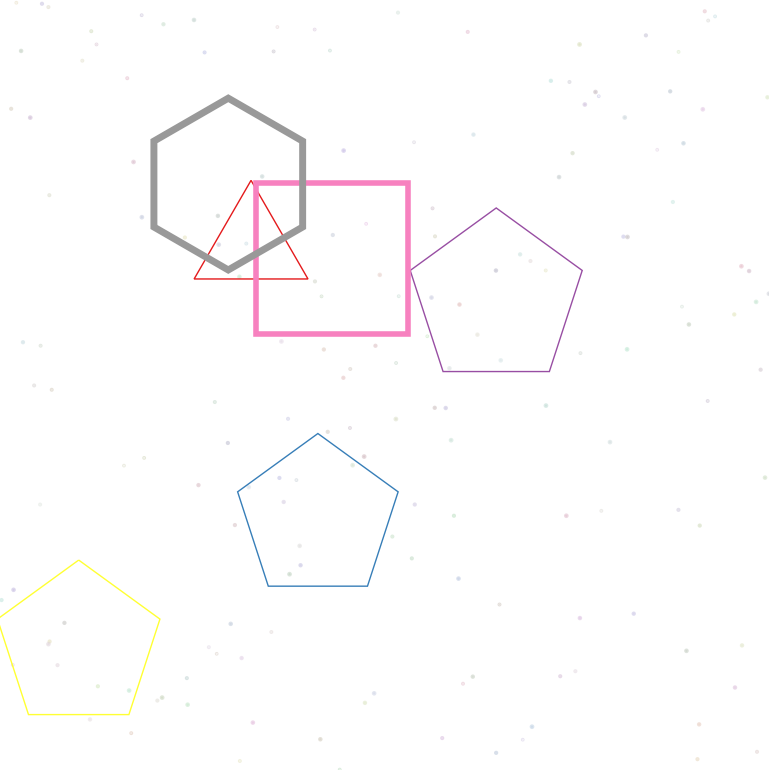[{"shape": "triangle", "thickness": 0.5, "radius": 0.43, "center": [0.326, 0.68]}, {"shape": "pentagon", "thickness": 0.5, "radius": 0.55, "center": [0.413, 0.327]}, {"shape": "pentagon", "thickness": 0.5, "radius": 0.59, "center": [0.644, 0.612]}, {"shape": "pentagon", "thickness": 0.5, "radius": 0.55, "center": [0.102, 0.162]}, {"shape": "square", "thickness": 2, "radius": 0.49, "center": [0.431, 0.664]}, {"shape": "hexagon", "thickness": 2.5, "radius": 0.56, "center": [0.296, 0.761]}]